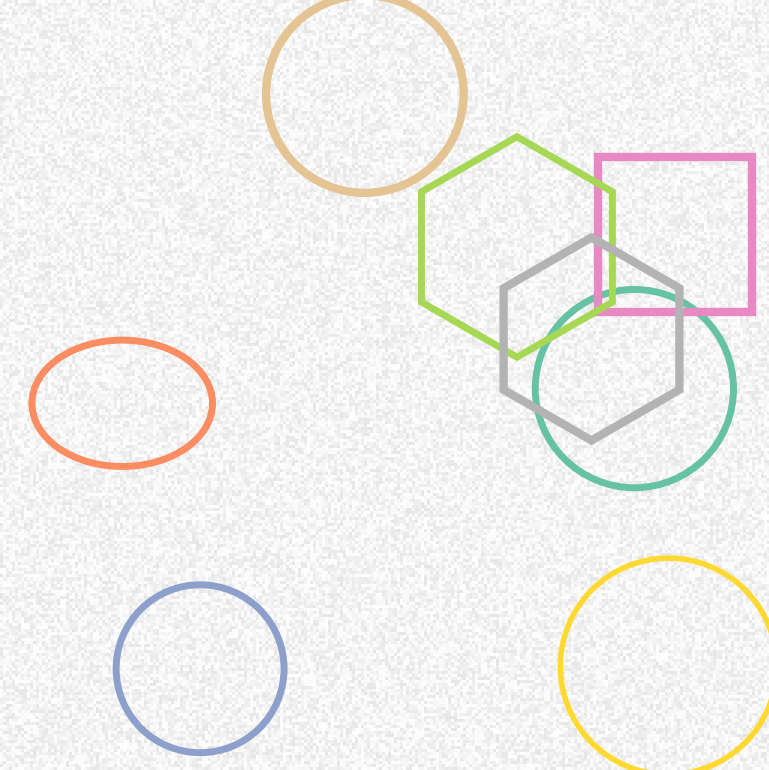[{"shape": "circle", "thickness": 2.5, "radius": 0.64, "center": [0.824, 0.495]}, {"shape": "oval", "thickness": 2.5, "radius": 0.59, "center": [0.159, 0.476]}, {"shape": "circle", "thickness": 2.5, "radius": 0.55, "center": [0.26, 0.132]}, {"shape": "square", "thickness": 3, "radius": 0.5, "center": [0.877, 0.696]}, {"shape": "hexagon", "thickness": 2.5, "radius": 0.72, "center": [0.671, 0.679]}, {"shape": "circle", "thickness": 2, "radius": 0.7, "center": [0.868, 0.135]}, {"shape": "circle", "thickness": 3, "radius": 0.64, "center": [0.474, 0.878]}, {"shape": "hexagon", "thickness": 3, "radius": 0.66, "center": [0.768, 0.56]}]